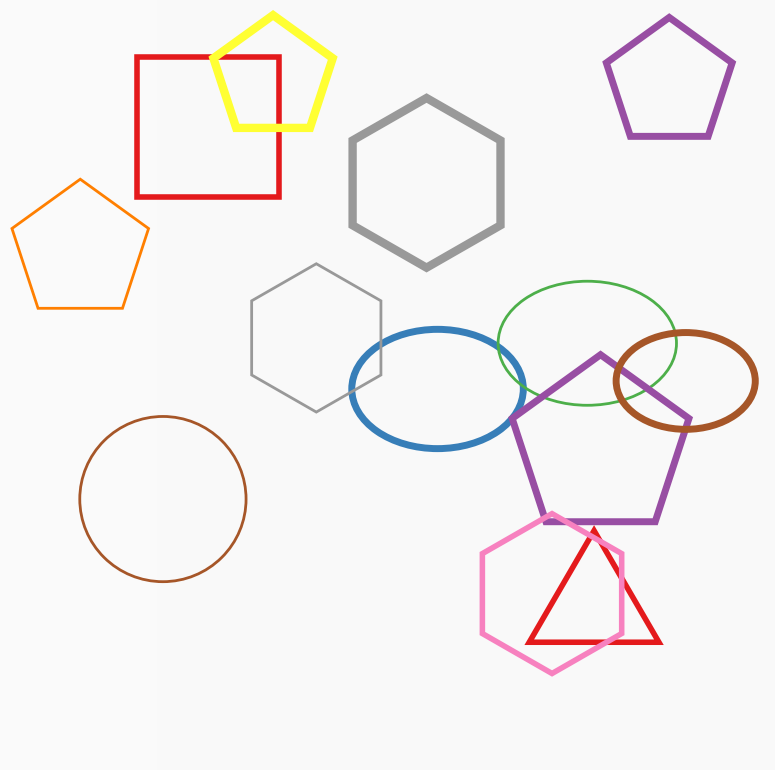[{"shape": "triangle", "thickness": 2, "radius": 0.48, "center": [0.767, 0.214]}, {"shape": "square", "thickness": 2, "radius": 0.46, "center": [0.269, 0.835]}, {"shape": "oval", "thickness": 2.5, "radius": 0.55, "center": [0.565, 0.495]}, {"shape": "oval", "thickness": 1, "radius": 0.58, "center": [0.758, 0.554]}, {"shape": "pentagon", "thickness": 2.5, "radius": 0.6, "center": [0.775, 0.419]}, {"shape": "pentagon", "thickness": 2.5, "radius": 0.43, "center": [0.864, 0.892]}, {"shape": "pentagon", "thickness": 1, "radius": 0.46, "center": [0.104, 0.675]}, {"shape": "pentagon", "thickness": 3, "radius": 0.4, "center": [0.352, 0.899]}, {"shape": "oval", "thickness": 2.5, "radius": 0.45, "center": [0.885, 0.505]}, {"shape": "circle", "thickness": 1, "radius": 0.54, "center": [0.21, 0.352]}, {"shape": "hexagon", "thickness": 2, "radius": 0.52, "center": [0.712, 0.229]}, {"shape": "hexagon", "thickness": 1, "radius": 0.48, "center": [0.408, 0.561]}, {"shape": "hexagon", "thickness": 3, "radius": 0.55, "center": [0.55, 0.763]}]